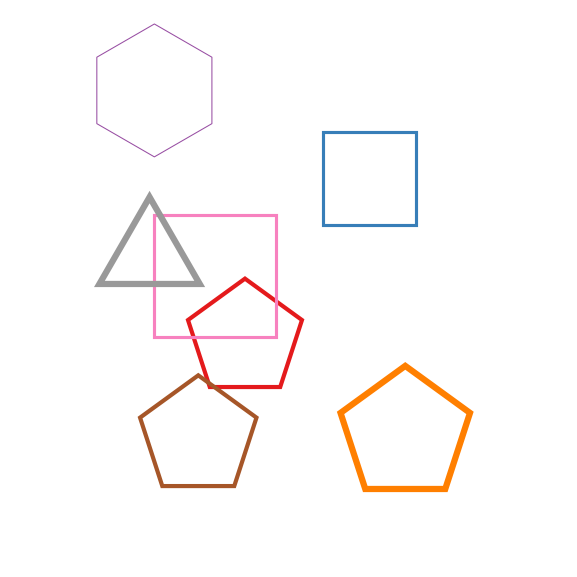[{"shape": "pentagon", "thickness": 2, "radius": 0.52, "center": [0.424, 0.413]}, {"shape": "square", "thickness": 1.5, "radius": 0.4, "center": [0.641, 0.691]}, {"shape": "hexagon", "thickness": 0.5, "radius": 0.58, "center": [0.267, 0.843]}, {"shape": "pentagon", "thickness": 3, "radius": 0.59, "center": [0.702, 0.248]}, {"shape": "pentagon", "thickness": 2, "radius": 0.53, "center": [0.343, 0.243]}, {"shape": "square", "thickness": 1.5, "radius": 0.53, "center": [0.372, 0.521]}, {"shape": "triangle", "thickness": 3, "radius": 0.5, "center": [0.259, 0.558]}]